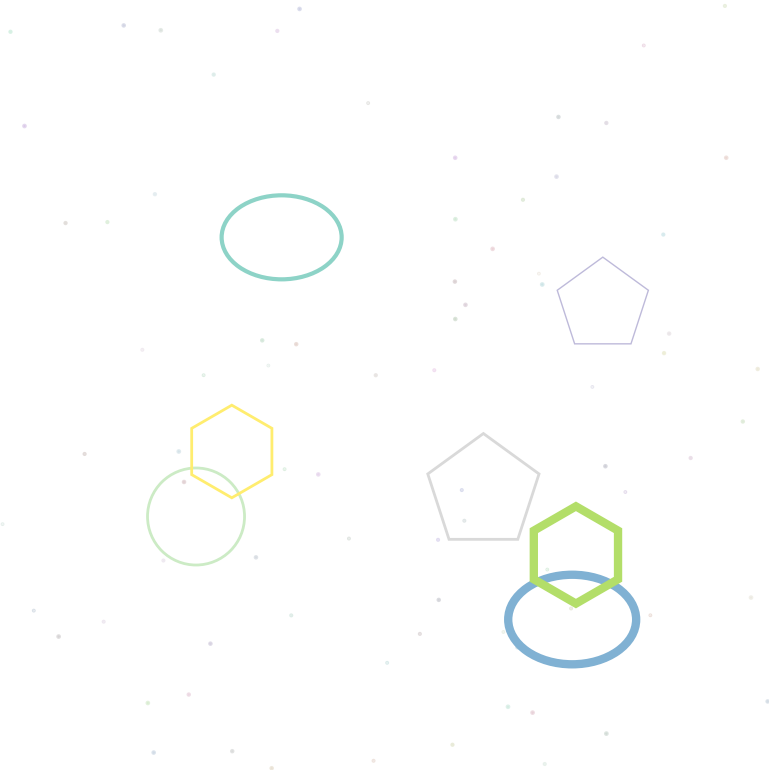[{"shape": "oval", "thickness": 1.5, "radius": 0.39, "center": [0.366, 0.692]}, {"shape": "pentagon", "thickness": 0.5, "radius": 0.31, "center": [0.783, 0.604]}, {"shape": "oval", "thickness": 3, "radius": 0.42, "center": [0.743, 0.195]}, {"shape": "hexagon", "thickness": 3, "radius": 0.32, "center": [0.748, 0.279]}, {"shape": "pentagon", "thickness": 1, "radius": 0.38, "center": [0.628, 0.361]}, {"shape": "circle", "thickness": 1, "radius": 0.32, "center": [0.255, 0.329]}, {"shape": "hexagon", "thickness": 1, "radius": 0.3, "center": [0.301, 0.414]}]